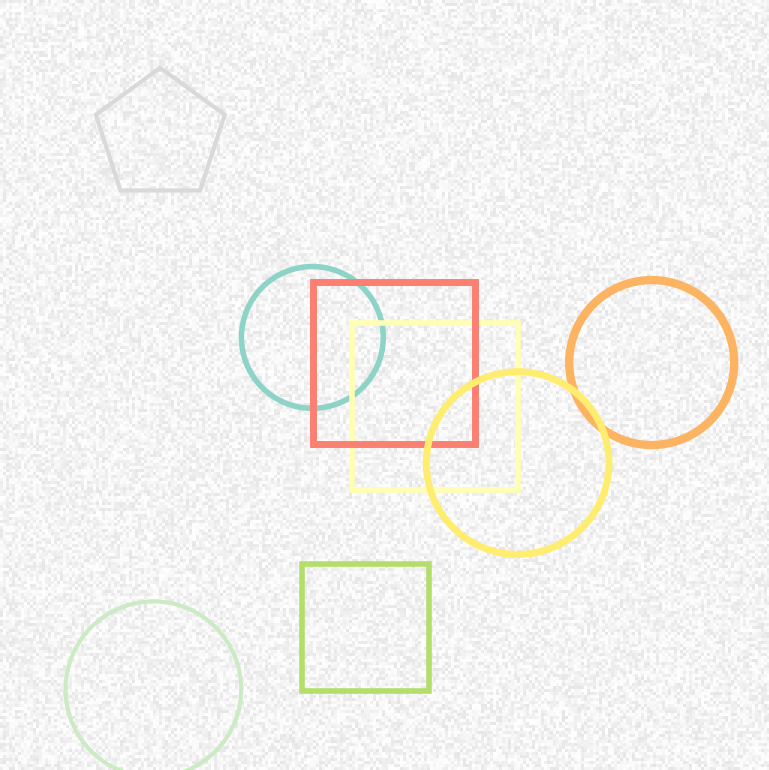[{"shape": "circle", "thickness": 2, "radius": 0.46, "center": [0.406, 0.562]}, {"shape": "square", "thickness": 2, "radius": 0.54, "center": [0.565, 0.472]}, {"shape": "square", "thickness": 2.5, "radius": 0.52, "center": [0.512, 0.528]}, {"shape": "circle", "thickness": 3, "radius": 0.54, "center": [0.846, 0.529]}, {"shape": "square", "thickness": 2, "radius": 0.41, "center": [0.475, 0.185]}, {"shape": "pentagon", "thickness": 1.5, "radius": 0.44, "center": [0.208, 0.824]}, {"shape": "circle", "thickness": 1.5, "radius": 0.57, "center": [0.199, 0.105]}, {"shape": "circle", "thickness": 2.5, "radius": 0.59, "center": [0.672, 0.399]}]